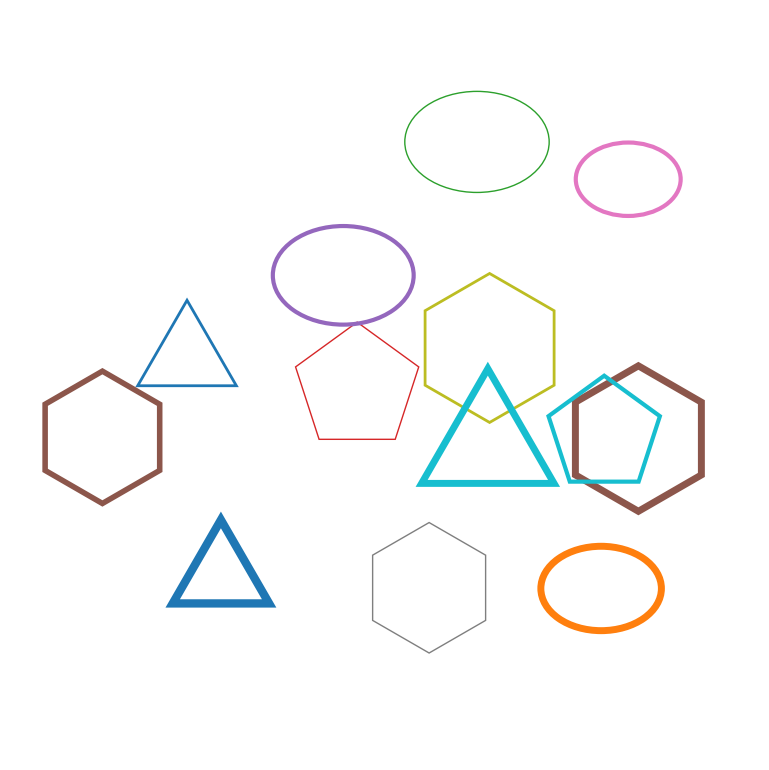[{"shape": "triangle", "thickness": 1, "radius": 0.37, "center": [0.243, 0.536]}, {"shape": "triangle", "thickness": 3, "radius": 0.36, "center": [0.287, 0.252]}, {"shape": "oval", "thickness": 2.5, "radius": 0.39, "center": [0.781, 0.236]}, {"shape": "oval", "thickness": 0.5, "radius": 0.47, "center": [0.619, 0.816]}, {"shape": "pentagon", "thickness": 0.5, "radius": 0.42, "center": [0.464, 0.497]}, {"shape": "oval", "thickness": 1.5, "radius": 0.46, "center": [0.446, 0.642]}, {"shape": "hexagon", "thickness": 2.5, "radius": 0.47, "center": [0.829, 0.43]}, {"shape": "hexagon", "thickness": 2, "radius": 0.43, "center": [0.133, 0.432]}, {"shape": "oval", "thickness": 1.5, "radius": 0.34, "center": [0.816, 0.767]}, {"shape": "hexagon", "thickness": 0.5, "radius": 0.42, "center": [0.557, 0.237]}, {"shape": "hexagon", "thickness": 1, "radius": 0.48, "center": [0.636, 0.548]}, {"shape": "triangle", "thickness": 2.5, "radius": 0.5, "center": [0.634, 0.422]}, {"shape": "pentagon", "thickness": 1.5, "radius": 0.38, "center": [0.785, 0.436]}]